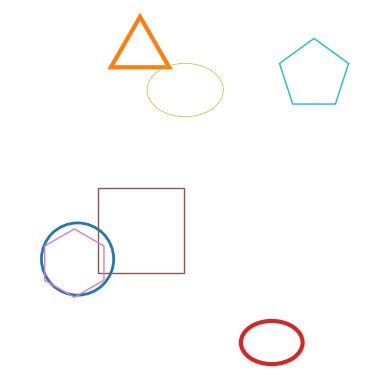[{"shape": "circle", "thickness": 2, "radius": 0.47, "center": [0.201, 0.327]}, {"shape": "triangle", "thickness": 3, "radius": 0.44, "center": [0.364, 0.869]}, {"shape": "oval", "thickness": 3, "radius": 0.4, "center": [0.706, 0.11]}, {"shape": "square", "thickness": 1, "radius": 0.55, "center": [0.366, 0.402]}, {"shape": "hexagon", "thickness": 1, "radius": 0.44, "center": [0.193, 0.317]}, {"shape": "oval", "thickness": 0.5, "radius": 0.5, "center": [0.481, 0.766]}, {"shape": "pentagon", "thickness": 1, "radius": 0.47, "center": [0.816, 0.806]}]